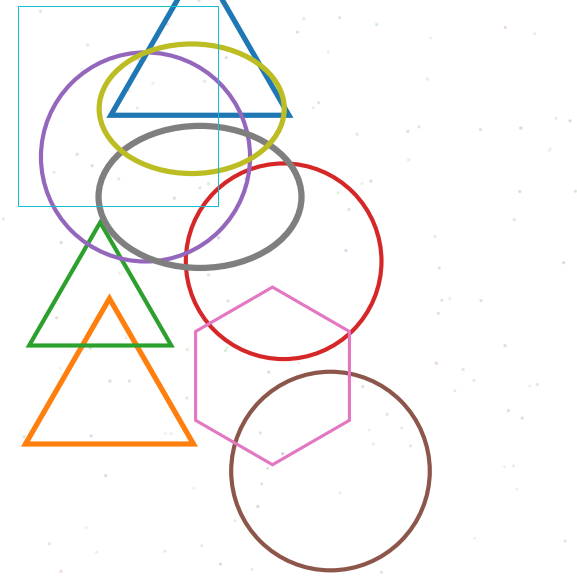[{"shape": "triangle", "thickness": 2.5, "radius": 0.89, "center": [0.346, 0.889]}, {"shape": "triangle", "thickness": 2.5, "radius": 0.84, "center": [0.19, 0.314]}, {"shape": "triangle", "thickness": 2, "radius": 0.71, "center": [0.174, 0.472]}, {"shape": "circle", "thickness": 2, "radius": 0.85, "center": [0.491, 0.547]}, {"shape": "circle", "thickness": 2, "radius": 0.91, "center": [0.252, 0.727]}, {"shape": "circle", "thickness": 2, "radius": 0.86, "center": [0.572, 0.183]}, {"shape": "hexagon", "thickness": 1.5, "radius": 0.77, "center": [0.472, 0.348]}, {"shape": "oval", "thickness": 3, "radius": 0.88, "center": [0.346, 0.658]}, {"shape": "oval", "thickness": 2.5, "radius": 0.8, "center": [0.332, 0.811]}, {"shape": "square", "thickness": 0.5, "radius": 0.87, "center": [0.204, 0.815]}]